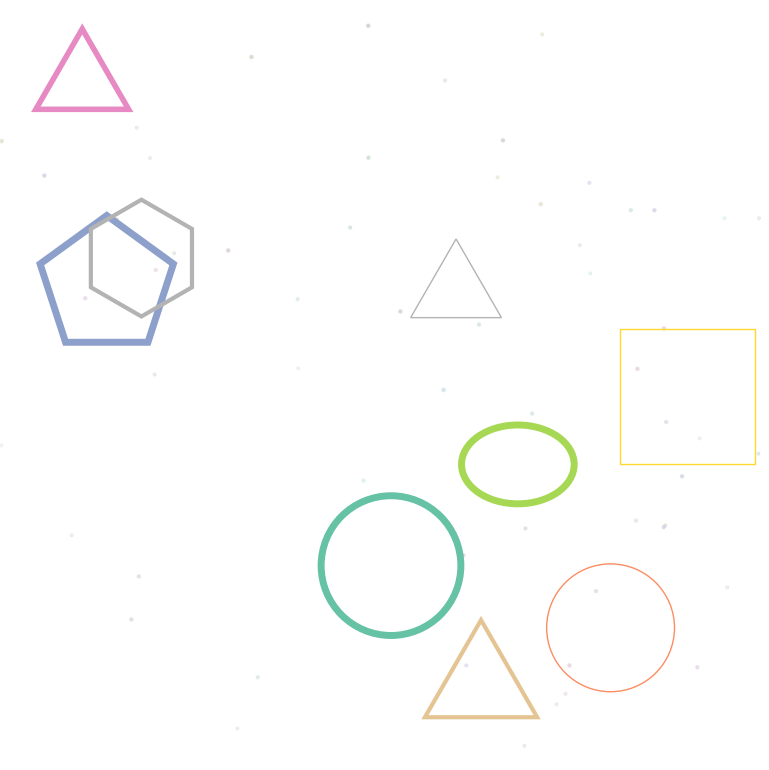[{"shape": "circle", "thickness": 2.5, "radius": 0.45, "center": [0.508, 0.265]}, {"shape": "circle", "thickness": 0.5, "radius": 0.42, "center": [0.793, 0.185]}, {"shape": "pentagon", "thickness": 2.5, "radius": 0.45, "center": [0.139, 0.629]}, {"shape": "triangle", "thickness": 2, "radius": 0.35, "center": [0.107, 0.893]}, {"shape": "oval", "thickness": 2.5, "radius": 0.37, "center": [0.673, 0.397]}, {"shape": "square", "thickness": 0.5, "radius": 0.44, "center": [0.892, 0.485]}, {"shape": "triangle", "thickness": 1.5, "radius": 0.42, "center": [0.625, 0.111]}, {"shape": "hexagon", "thickness": 1.5, "radius": 0.38, "center": [0.184, 0.665]}, {"shape": "triangle", "thickness": 0.5, "radius": 0.34, "center": [0.592, 0.622]}]